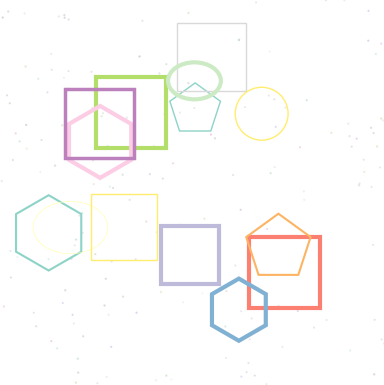[{"shape": "pentagon", "thickness": 1, "radius": 0.35, "center": [0.507, 0.716]}, {"shape": "hexagon", "thickness": 1.5, "radius": 0.49, "center": [0.126, 0.395]}, {"shape": "oval", "thickness": 0.5, "radius": 0.49, "center": [0.183, 0.409]}, {"shape": "square", "thickness": 3, "radius": 0.38, "center": [0.494, 0.338]}, {"shape": "square", "thickness": 3, "radius": 0.46, "center": [0.739, 0.292]}, {"shape": "hexagon", "thickness": 3, "radius": 0.4, "center": [0.62, 0.196]}, {"shape": "pentagon", "thickness": 1.5, "radius": 0.44, "center": [0.723, 0.357]}, {"shape": "square", "thickness": 3, "radius": 0.46, "center": [0.34, 0.707]}, {"shape": "hexagon", "thickness": 3, "radius": 0.47, "center": [0.26, 0.631]}, {"shape": "square", "thickness": 1, "radius": 0.44, "center": [0.55, 0.852]}, {"shape": "square", "thickness": 2.5, "radius": 0.45, "center": [0.258, 0.68]}, {"shape": "oval", "thickness": 3, "radius": 0.34, "center": [0.505, 0.79]}, {"shape": "square", "thickness": 1, "radius": 0.43, "center": [0.322, 0.41]}, {"shape": "circle", "thickness": 1, "radius": 0.34, "center": [0.68, 0.705]}]